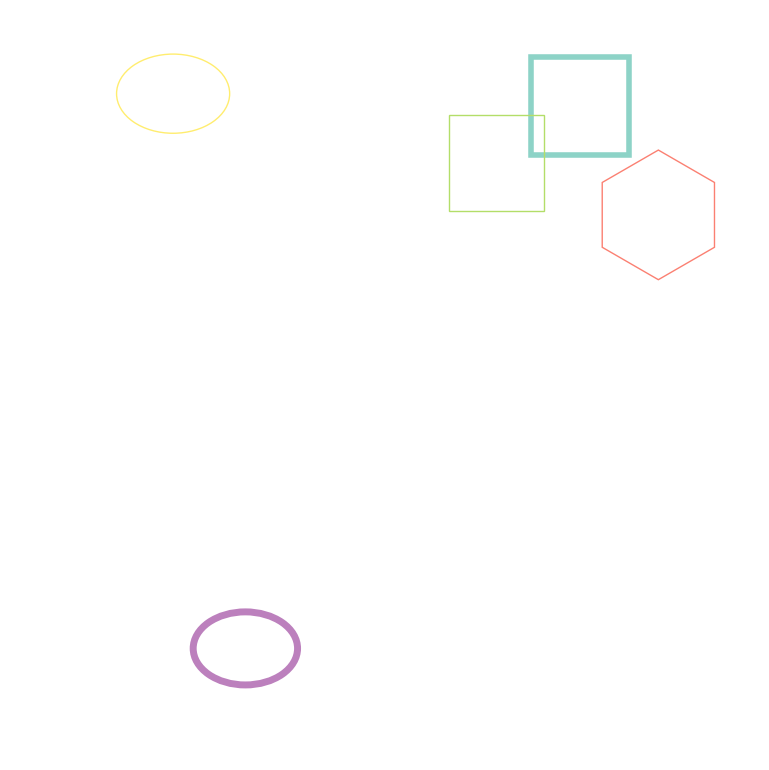[{"shape": "square", "thickness": 2, "radius": 0.32, "center": [0.753, 0.862]}, {"shape": "hexagon", "thickness": 0.5, "radius": 0.42, "center": [0.855, 0.721]}, {"shape": "square", "thickness": 0.5, "radius": 0.31, "center": [0.645, 0.789]}, {"shape": "oval", "thickness": 2.5, "radius": 0.34, "center": [0.319, 0.158]}, {"shape": "oval", "thickness": 0.5, "radius": 0.37, "center": [0.225, 0.878]}]